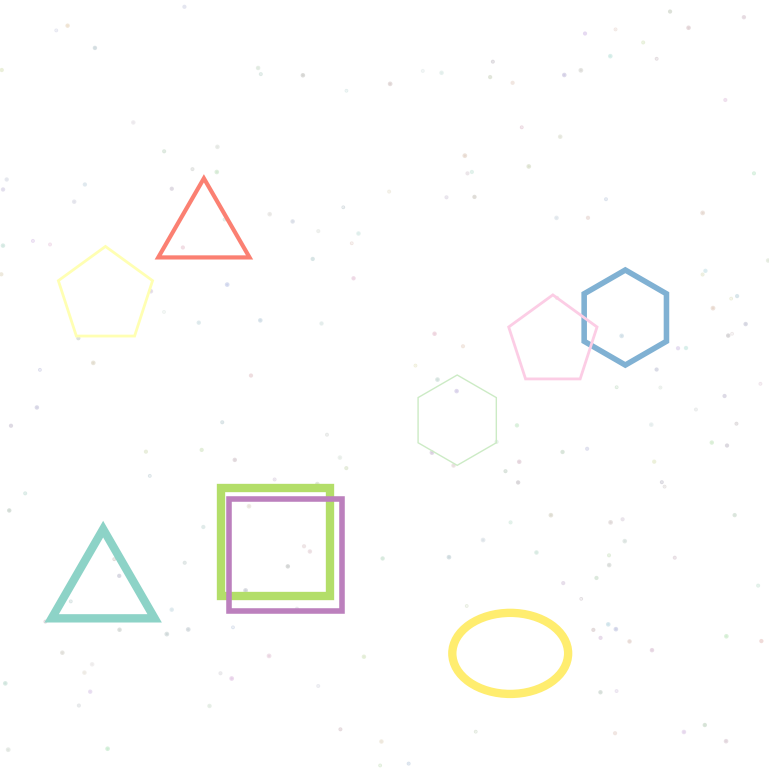[{"shape": "triangle", "thickness": 3, "radius": 0.39, "center": [0.134, 0.236]}, {"shape": "pentagon", "thickness": 1, "radius": 0.32, "center": [0.137, 0.616]}, {"shape": "triangle", "thickness": 1.5, "radius": 0.34, "center": [0.265, 0.7]}, {"shape": "hexagon", "thickness": 2, "radius": 0.31, "center": [0.812, 0.588]}, {"shape": "square", "thickness": 3, "radius": 0.35, "center": [0.358, 0.296]}, {"shape": "pentagon", "thickness": 1, "radius": 0.3, "center": [0.718, 0.557]}, {"shape": "square", "thickness": 2, "radius": 0.37, "center": [0.371, 0.279]}, {"shape": "hexagon", "thickness": 0.5, "radius": 0.29, "center": [0.594, 0.454]}, {"shape": "oval", "thickness": 3, "radius": 0.38, "center": [0.663, 0.151]}]